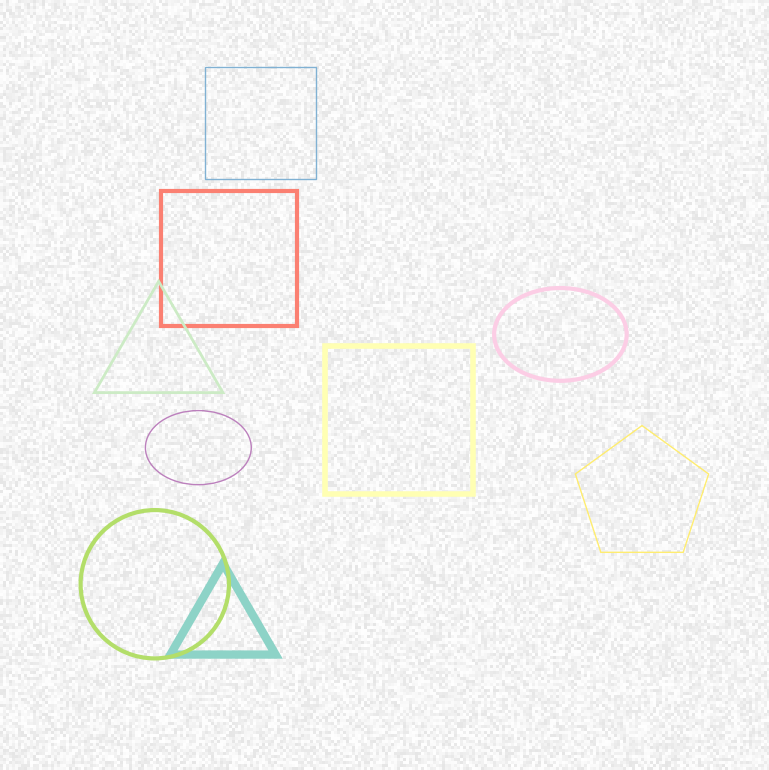[{"shape": "triangle", "thickness": 3, "radius": 0.39, "center": [0.29, 0.189]}, {"shape": "square", "thickness": 2, "radius": 0.48, "center": [0.518, 0.455]}, {"shape": "square", "thickness": 1.5, "radius": 0.44, "center": [0.298, 0.664]}, {"shape": "square", "thickness": 0.5, "radius": 0.36, "center": [0.339, 0.84]}, {"shape": "circle", "thickness": 1.5, "radius": 0.48, "center": [0.201, 0.241]}, {"shape": "oval", "thickness": 1.5, "radius": 0.43, "center": [0.728, 0.566]}, {"shape": "oval", "thickness": 0.5, "radius": 0.34, "center": [0.258, 0.419]}, {"shape": "triangle", "thickness": 1, "radius": 0.48, "center": [0.206, 0.538]}, {"shape": "pentagon", "thickness": 0.5, "radius": 0.45, "center": [0.834, 0.356]}]